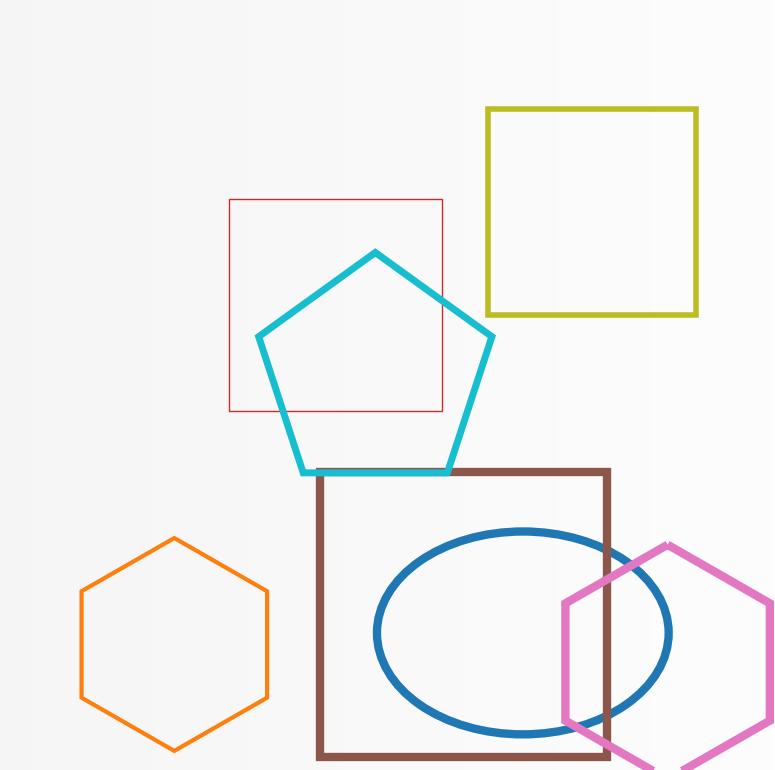[{"shape": "oval", "thickness": 3, "radius": 0.94, "center": [0.675, 0.178]}, {"shape": "hexagon", "thickness": 1.5, "radius": 0.69, "center": [0.225, 0.163]}, {"shape": "square", "thickness": 0.5, "radius": 0.69, "center": [0.433, 0.604]}, {"shape": "square", "thickness": 3, "radius": 0.93, "center": [0.598, 0.202]}, {"shape": "hexagon", "thickness": 3, "radius": 0.76, "center": [0.861, 0.14]}, {"shape": "square", "thickness": 2, "radius": 0.67, "center": [0.764, 0.725]}, {"shape": "pentagon", "thickness": 2.5, "radius": 0.79, "center": [0.484, 0.514]}]